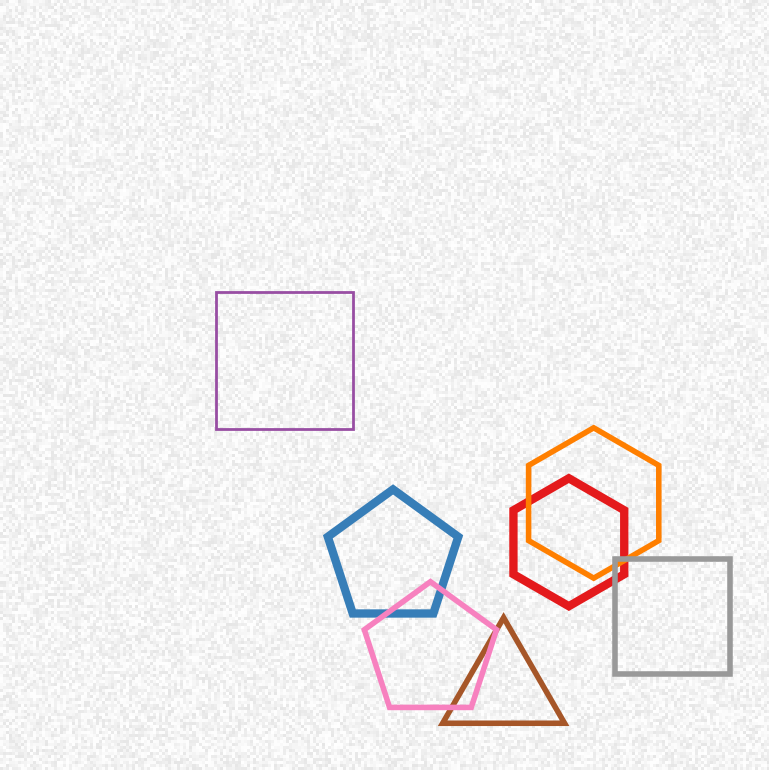[{"shape": "hexagon", "thickness": 3, "radius": 0.42, "center": [0.739, 0.296]}, {"shape": "pentagon", "thickness": 3, "radius": 0.45, "center": [0.51, 0.275]}, {"shape": "square", "thickness": 1, "radius": 0.44, "center": [0.37, 0.532]}, {"shape": "hexagon", "thickness": 2, "radius": 0.49, "center": [0.771, 0.347]}, {"shape": "triangle", "thickness": 2, "radius": 0.46, "center": [0.654, 0.106]}, {"shape": "pentagon", "thickness": 2, "radius": 0.45, "center": [0.559, 0.154]}, {"shape": "square", "thickness": 2, "radius": 0.37, "center": [0.873, 0.199]}]